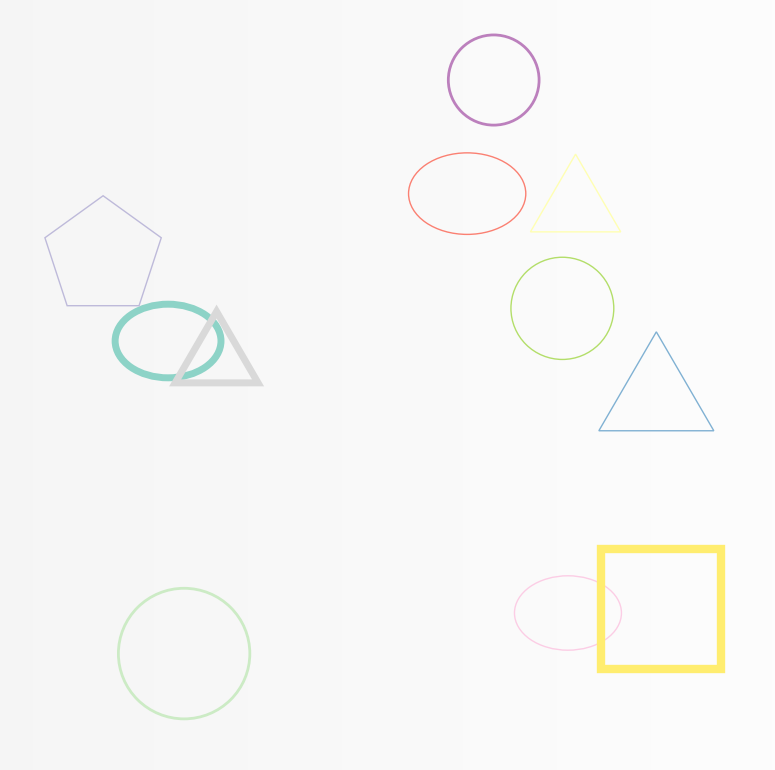[{"shape": "oval", "thickness": 2.5, "radius": 0.34, "center": [0.217, 0.557]}, {"shape": "triangle", "thickness": 0.5, "radius": 0.34, "center": [0.743, 0.733]}, {"shape": "pentagon", "thickness": 0.5, "radius": 0.39, "center": [0.133, 0.667]}, {"shape": "oval", "thickness": 0.5, "radius": 0.38, "center": [0.603, 0.749]}, {"shape": "triangle", "thickness": 0.5, "radius": 0.43, "center": [0.847, 0.483]}, {"shape": "circle", "thickness": 0.5, "radius": 0.33, "center": [0.726, 0.6]}, {"shape": "oval", "thickness": 0.5, "radius": 0.35, "center": [0.733, 0.204]}, {"shape": "triangle", "thickness": 2.5, "radius": 0.31, "center": [0.279, 0.534]}, {"shape": "circle", "thickness": 1, "radius": 0.29, "center": [0.637, 0.896]}, {"shape": "circle", "thickness": 1, "radius": 0.42, "center": [0.238, 0.151]}, {"shape": "square", "thickness": 3, "radius": 0.39, "center": [0.853, 0.209]}]